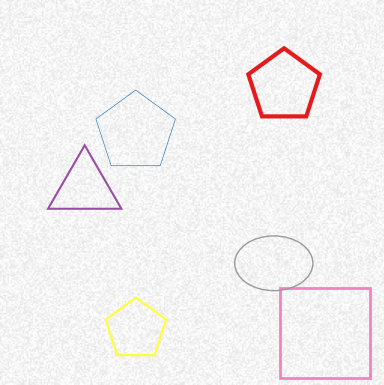[{"shape": "pentagon", "thickness": 3, "radius": 0.49, "center": [0.738, 0.777]}, {"shape": "pentagon", "thickness": 0.5, "radius": 0.54, "center": [0.352, 0.657]}, {"shape": "triangle", "thickness": 1.5, "radius": 0.55, "center": [0.22, 0.513]}, {"shape": "pentagon", "thickness": 1.5, "radius": 0.41, "center": [0.353, 0.144]}, {"shape": "square", "thickness": 2, "radius": 0.58, "center": [0.844, 0.135]}, {"shape": "oval", "thickness": 1, "radius": 0.51, "center": [0.711, 0.316]}]